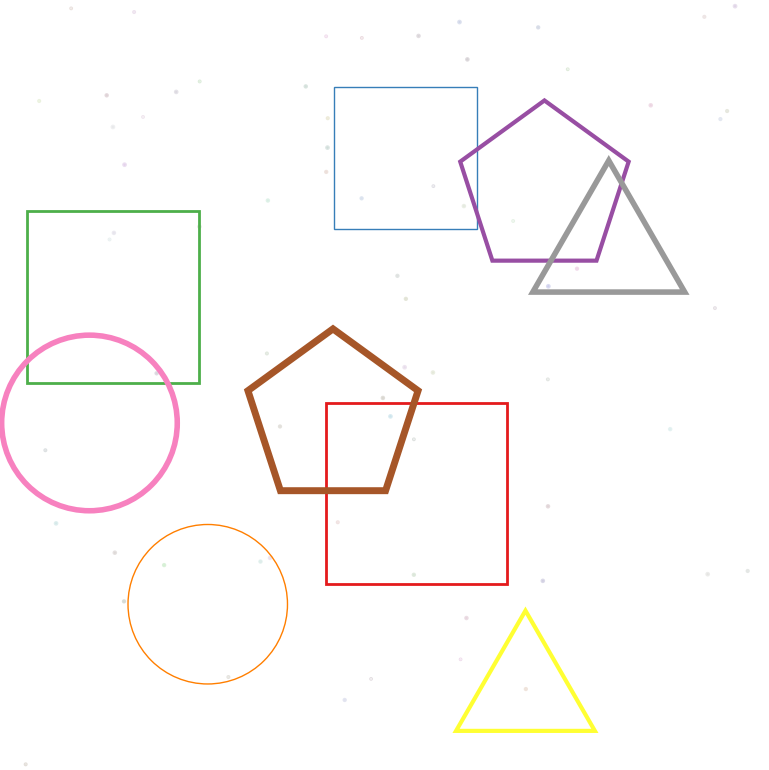[{"shape": "square", "thickness": 1, "radius": 0.59, "center": [0.541, 0.359]}, {"shape": "square", "thickness": 0.5, "radius": 0.46, "center": [0.527, 0.794]}, {"shape": "square", "thickness": 1, "radius": 0.56, "center": [0.147, 0.614]}, {"shape": "pentagon", "thickness": 1.5, "radius": 0.58, "center": [0.707, 0.755]}, {"shape": "circle", "thickness": 0.5, "radius": 0.52, "center": [0.27, 0.215]}, {"shape": "triangle", "thickness": 1.5, "radius": 0.52, "center": [0.682, 0.103]}, {"shape": "pentagon", "thickness": 2.5, "radius": 0.58, "center": [0.432, 0.457]}, {"shape": "circle", "thickness": 2, "radius": 0.57, "center": [0.116, 0.451]}, {"shape": "triangle", "thickness": 2, "radius": 0.57, "center": [0.791, 0.678]}]